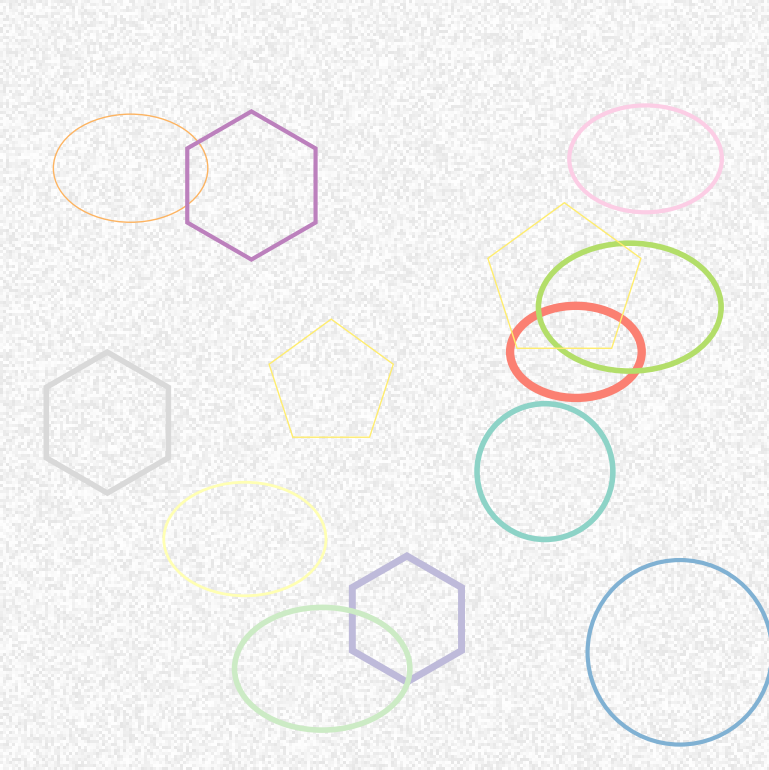[{"shape": "circle", "thickness": 2, "radius": 0.44, "center": [0.708, 0.388]}, {"shape": "oval", "thickness": 1, "radius": 0.53, "center": [0.318, 0.3]}, {"shape": "hexagon", "thickness": 2.5, "radius": 0.41, "center": [0.528, 0.196]}, {"shape": "oval", "thickness": 3, "radius": 0.43, "center": [0.748, 0.543]}, {"shape": "circle", "thickness": 1.5, "radius": 0.6, "center": [0.883, 0.153]}, {"shape": "oval", "thickness": 0.5, "radius": 0.5, "center": [0.17, 0.782]}, {"shape": "oval", "thickness": 2, "radius": 0.59, "center": [0.818, 0.601]}, {"shape": "oval", "thickness": 1.5, "radius": 0.5, "center": [0.838, 0.794]}, {"shape": "hexagon", "thickness": 2, "radius": 0.46, "center": [0.139, 0.451]}, {"shape": "hexagon", "thickness": 1.5, "radius": 0.48, "center": [0.327, 0.759]}, {"shape": "oval", "thickness": 2, "radius": 0.57, "center": [0.418, 0.132]}, {"shape": "pentagon", "thickness": 0.5, "radius": 0.42, "center": [0.43, 0.501]}, {"shape": "pentagon", "thickness": 0.5, "radius": 0.52, "center": [0.733, 0.632]}]